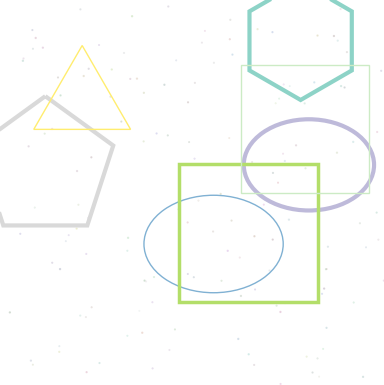[{"shape": "hexagon", "thickness": 3, "radius": 0.77, "center": [0.781, 0.894]}, {"shape": "oval", "thickness": 3, "radius": 0.85, "center": [0.802, 0.572]}, {"shape": "oval", "thickness": 1, "radius": 0.9, "center": [0.555, 0.366]}, {"shape": "square", "thickness": 2.5, "radius": 0.9, "center": [0.645, 0.395]}, {"shape": "pentagon", "thickness": 3, "radius": 0.93, "center": [0.118, 0.565]}, {"shape": "square", "thickness": 1, "radius": 0.83, "center": [0.792, 0.664]}, {"shape": "triangle", "thickness": 1, "radius": 0.73, "center": [0.213, 0.737]}]